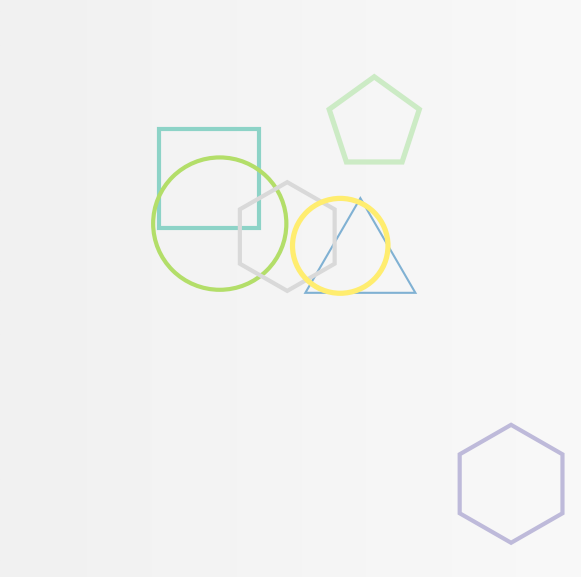[{"shape": "square", "thickness": 2, "radius": 0.43, "center": [0.359, 0.69]}, {"shape": "hexagon", "thickness": 2, "radius": 0.51, "center": [0.879, 0.161]}, {"shape": "triangle", "thickness": 1, "radius": 0.55, "center": [0.62, 0.547]}, {"shape": "circle", "thickness": 2, "radius": 0.57, "center": [0.378, 0.612]}, {"shape": "hexagon", "thickness": 2, "radius": 0.47, "center": [0.494, 0.59]}, {"shape": "pentagon", "thickness": 2.5, "radius": 0.41, "center": [0.644, 0.785]}, {"shape": "circle", "thickness": 2.5, "radius": 0.41, "center": [0.585, 0.573]}]